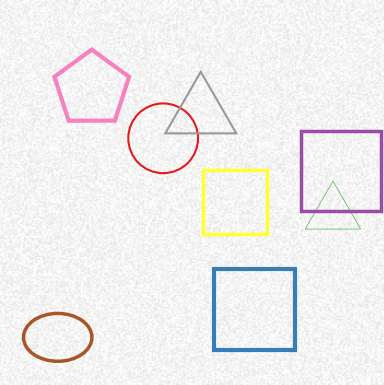[{"shape": "circle", "thickness": 1.5, "radius": 0.45, "center": [0.424, 0.641]}, {"shape": "square", "thickness": 3, "radius": 0.53, "center": [0.662, 0.195]}, {"shape": "triangle", "thickness": 0.5, "radius": 0.42, "center": [0.865, 0.447]}, {"shape": "square", "thickness": 2.5, "radius": 0.52, "center": [0.886, 0.555]}, {"shape": "square", "thickness": 2.5, "radius": 0.42, "center": [0.611, 0.475]}, {"shape": "oval", "thickness": 2.5, "radius": 0.44, "center": [0.15, 0.124]}, {"shape": "pentagon", "thickness": 3, "radius": 0.51, "center": [0.238, 0.769]}, {"shape": "triangle", "thickness": 1.5, "radius": 0.53, "center": [0.521, 0.707]}]